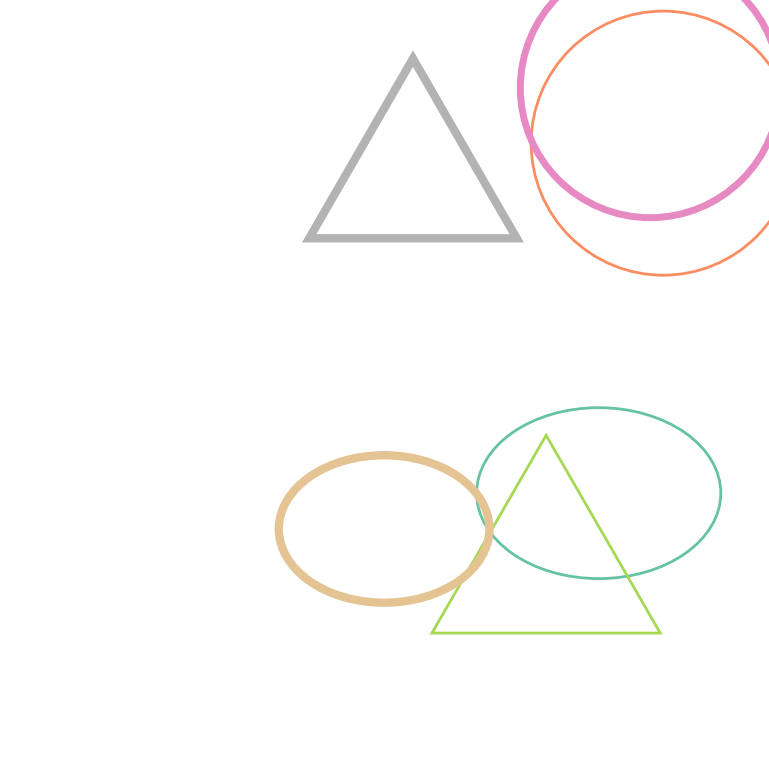[{"shape": "oval", "thickness": 1, "radius": 0.79, "center": [0.778, 0.36]}, {"shape": "circle", "thickness": 1, "radius": 0.86, "center": [0.861, 0.814]}, {"shape": "circle", "thickness": 2.5, "radius": 0.84, "center": [0.844, 0.886]}, {"shape": "triangle", "thickness": 1, "radius": 0.86, "center": [0.709, 0.263]}, {"shape": "oval", "thickness": 3, "radius": 0.68, "center": [0.499, 0.313]}, {"shape": "triangle", "thickness": 3, "radius": 0.78, "center": [0.536, 0.768]}]